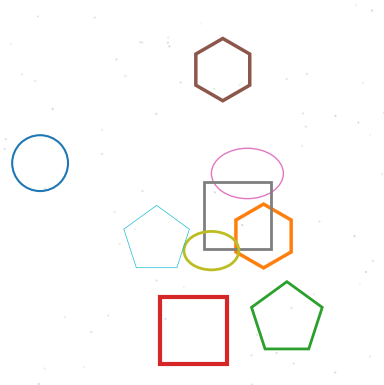[{"shape": "circle", "thickness": 1.5, "radius": 0.36, "center": [0.104, 0.576]}, {"shape": "hexagon", "thickness": 2.5, "radius": 0.41, "center": [0.685, 0.387]}, {"shape": "pentagon", "thickness": 2, "radius": 0.48, "center": [0.745, 0.172]}, {"shape": "square", "thickness": 3, "radius": 0.43, "center": [0.503, 0.141]}, {"shape": "hexagon", "thickness": 2.5, "radius": 0.4, "center": [0.579, 0.819]}, {"shape": "oval", "thickness": 1, "radius": 0.47, "center": [0.643, 0.549]}, {"shape": "square", "thickness": 2, "radius": 0.44, "center": [0.616, 0.441]}, {"shape": "oval", "thickness": 2, "radius": 0.36, "center": [0.549, 0.349]}, {"shape": "pentagon", "thickness": 0.5, "radius": 0.45, "center": [0.407, 0.377]}]